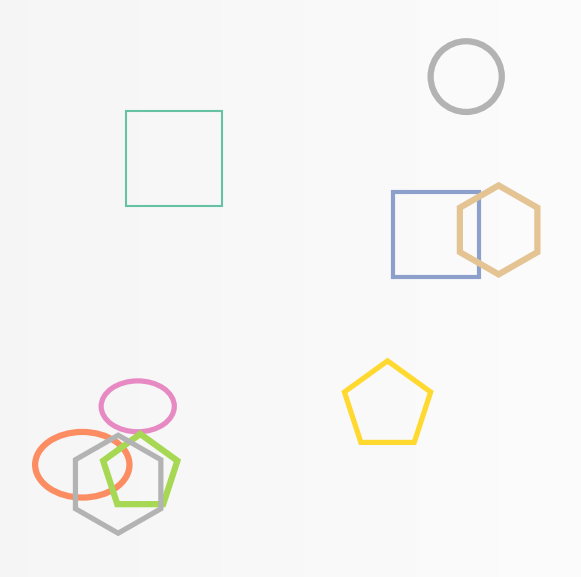[{"shape": "square", "thickness": 1, "radius": 0.41, "center": [0.299, 0.725]}, {"shape": "oval", "thickness": 3, "radius": 0.41, "center": [0.142, 0.194]}, {"shape": "square", "thickness": 2, "radius": 0.37, "center": [0.75, 0.594]}, {"shape": "oval", "thickness": 2.5, "radius": 0.31, "center": [0.237, 0.296]}, {"shape": "pentagon", "thickness": 3, "radius": 0.34, "center": [0.241, 0.181]}, {"shape": "pentagon", "thickness": 2.5, "radius": 0.39, "center": [0.667, 0.296]}, {"shape": "hexagon", "thickness": 3, "radius": 0.39, "center": [0.858, 0.601]}, {"shape": "circle", "thickness": 3, "radius": 0.31, "center": [0.802, 0.866]}, {"shape": "hexagon", "thickness": 2.5, "radius": 0.42, "center": [0.203, 0.161]}]